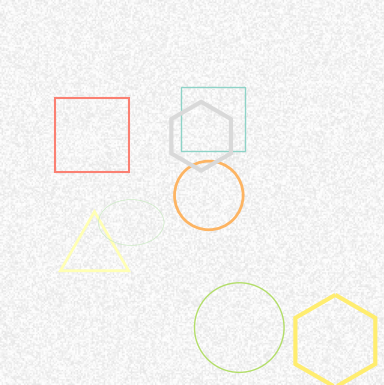[{"shape": "square", "thickness": 1, "radius": 0.42, "center": [0.552, 0.691]}, {"shape": "triangle", "thickness": 2, "radius": 0.51, "center": [0.245, 0.348]}, {"shape": "square", "thickness": 1.5, "radius": 0.48, "center": [0.239, 0.65]}, {"shape": "circle", "thickness": 2, "radius": 0.45, "center": [0.542, 0.492]}, {"shape": "circle", "thickness": 1, "radius": 0.58, "center": [0.621, 0.149]}, {"shape": "hexagon", "thickness": 3, "radius": 0.45, "center": [0.522, 0.646]}, {"shape": "oval", "thickness": 0.5, "radius": 0.42, "center": [0.341, 0.422]}, {"shape": "hexagon", "thickness": 3, "radius": 0.6, "center": [0.871, 0.114]}]